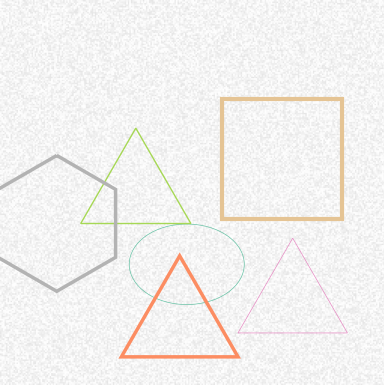[{"shape": "oval", "thickness": 0.5, "radius": 0.75, "center": [0.485, 0.314]}, {"shape": "triangle", "thickness": 2.5, "radius": 0.87, "center": [0.467, 0.161]}, {"shape": "triangle", "thickness": 0.5, "radius": 0.82, "center": [0.76, 0.217]}, {"shape": "triangle", "thickness": 1, "radius": 0.83, "center": [0.353, 0.502]}, {"shape": "square", "thickness": 3, "radius": 0.78, "center": [0.733, 0.587]}, {"shape": "hexagon", "thickness": 2.5, "radius": 0.88, "center": [0.147, 0.42]}]